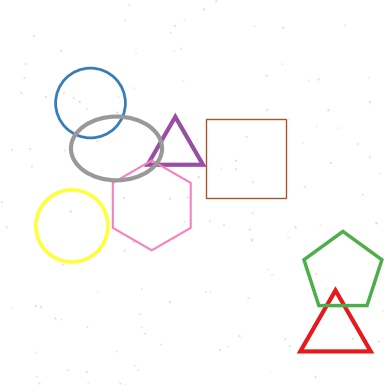[{"shape": "triangle", "thickness": 3, "radius": 0.53, "center": [0.871, 0.14]}, {"shape": "circle", "thickness": 2, "radius": 0.45, "center": [0.235, 0.732]}, {"shape": "pentagon", "thickness": 2.5, "radius": 0.53, "center": [0.891, 0.292]}, {"shape": "triangle", "thickness": 3, "radius": 0.41, "center": [0.455, 0.614]}, {"shape": "circle", "thickness": 2.5, "radius": 0.47, "center": [0.187, 0.413]}, {"shape": "square", "thickness": 1, "radius": 0.51, "center": [0.639, 0.588]}, {"shape": "hexagon", "thickness": 1.5, "radius": 0.58, "center": [0.394, 0.467]}, {"shape": "oval", "thickness": 3, "radius": 0.59, "center": [0.303, 0.614]}]